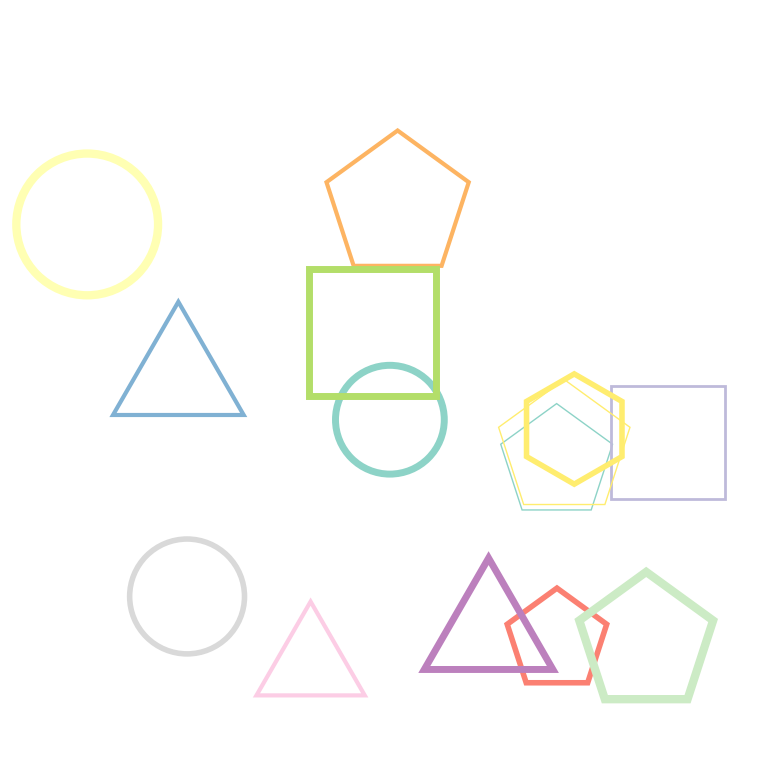[{"shape": "pentagon", "thickness": 0.5, "radius": 0.38, "center": [0.723, 0.399]}, {"shape": "circle", "thickness": 2.5, "radius": 0.35, "center": [0.506, 0.455]}, {"shape": "circle", "thickness": 3, "radius": 0.46, "center": [0.113, 0.709]}, {"shape": "square", "thickness": 1, "radius": 0.37, "center": [0.868, 0.425]}, {"shape": "pentagon", "thickness": 2, "radius": 0.34, "center": [0.723, 0.168]}, {"shape": "triangle", "thickness": 1.5, "radius": 0.49, "center": [0.232, 0.51]}, {"shape": "pentagon", "thickness": 1.5, "radius": 0.49, "center": [0.516, 0.733]}, {"shape": "square", "thickness": 2.5, "radius": 0.41, "center": [0.484, 0.568]}, {"shape": "triangle", "thickness": 1.5, "radius": 0.41, "center": [0.403, 0.137]}, {"shape": "circle", "thickness": 2, "radius": 0.37, "center": [0.243, 0.225]}, {"shape": "triangle", "thickness": 2.5, "radius": 0.48, "center": [0.635, 0.179]}, {"shape": "pentagon", "thickness": 3, "radius": 0.46, "center": [0.839, 0.166]}, {"shape": "pentagon", "thickness": 0.5, "radius": 0.45, "center": [0.733, 0.417]}, {"shape": "hexagon", "thickness": 2, "radius": 0.36, "center": [0.746, 0.443]}]